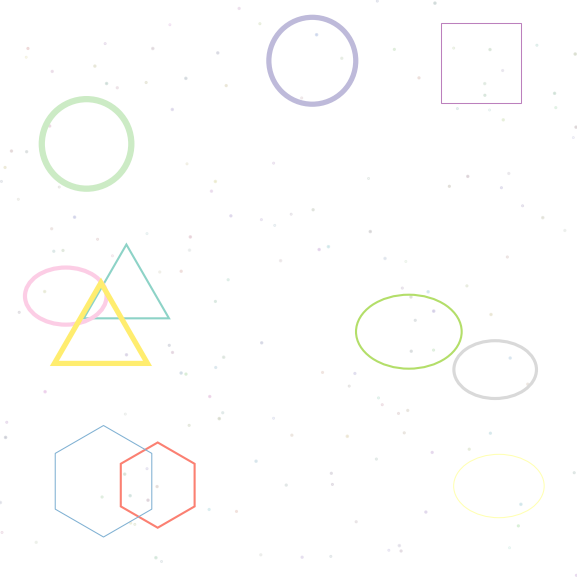[{"shape": "triangle", "thickness": 1, "radius": 0.43, "center": [0.219, 0.491]}, {"shape": "oval", "thickness": 0.5, "radius": 0.39, "center": [0.864, 0.158]}, {"shape": "circle", "thickness": 2.5, "radius": 0.38, "center": [0.541, 0.894]}, {"shape": "hexagon", "thickness": 1, "radius": 0.37, "center": [0.273, 0.159]}, {"shape": "hexagon", "thickness": 0.5, "radius": 0.48, "center": [0.179, 0.166]}, {"shape": "oval", "thickness": 1, "radius": 0.46, "center": [0.708, 0.425]}, {"shape": "oval", "thickness": 2, "radius": 0.35, "center": [0.114, 0.486]}, {"shape": "oval", "thickness": 1.5, "radius": 0.36, "center": [0.857, 0.359]}, {"shape": "square", "thickness": 0.5, "radius": 0.35, "center": [0.834, 0.89]}, {"shape": "circle", "thickness": 3, "radius": 0.39, "center": [0.15, 0.75]}, {"shape": "triangle", "thickness": 2.5, "radius": 0.47, "center": [0.175, 0.416]}]